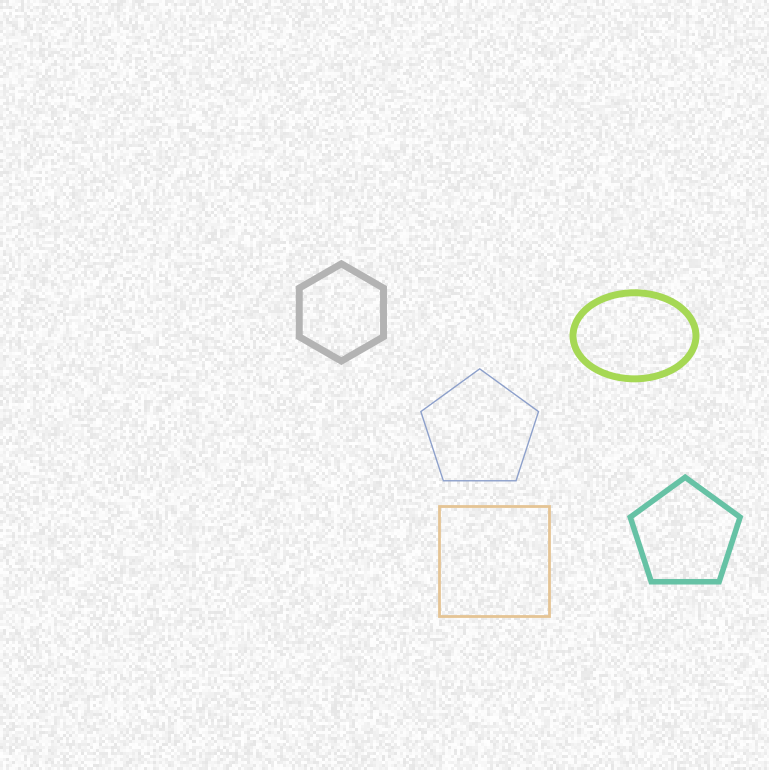[{"shape": "pentagon", "thickness": 2, "radius": 0.37, "center": [0.89, 0.305]}, {"shape": "pentagon", "thickness": 0.5, "radius": 0.4, "center": [0.623, 0.441]}, {"shape": "oval", "thickness": 2.5, "radius": 0.4, "center": [0.824, 0.564]}, {"shape": "square", "thickness": 1, "radius": 0.36, "center": [0.641, 0.272]}, {"shape": "hexagon", "thickness": 2.5, "radius": 0.32, "center": [0.443, 0.594]}]